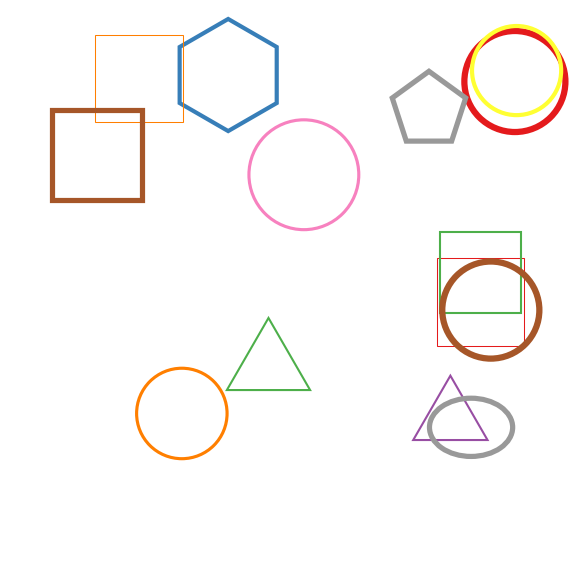[{"shape": "square", "thickness": 0.5, "radius": 0.38, "center": [0.833, 0.476]}, {"shape": "circle", "thickness": 3, "radius": 0.44, "center": [0.892, 0.858]}, {"shape": "hexagon", "thickness": 2, "radius": 0.49, "center": [0.395, 0.869]}, {"shape": "triangle", "thickness": 1, "radius": 0.42, "center": [0.465, 0.365]}, {"shape": "square", "thickness": 1, "radius": 0.35, "center": [0.831, 0.527]}, {"shape": "triangle", "thickness": 1, "radius": 0.37, "center": [0.78, 0.274]}, {"shape": "circle", "thickness": 1.5, "radius": 0.39, "center": [0.315, 0.283]}, {"shape": "square", "thickness": 0.5, "radius": 0.38, "center": [0.241, 0.863]}, {"shape": "circle", "thickness": 2, "radius": 0.39, "center": [0.895, 0.877]}, {"shape": "circle", "thickness": 3, "radius": 0.42, "center": [0.85, 0.462]}, {"shape": "square", "thickness": 2.5, "radius": 0.39, "center": [0.168, 0.73]}, {"shape": "circle", "thickness": 1.5, "radius": 0.48, "center": [0.526, 0.697]}, {"shape": "oval", "thickness": 2.5, "radius": 0.36, "center": [0.816, 0.259]}, {"shape": "pentagon", "thickness": 2.5, "radius": 0.33, "center": [0.743, 0.809]}]